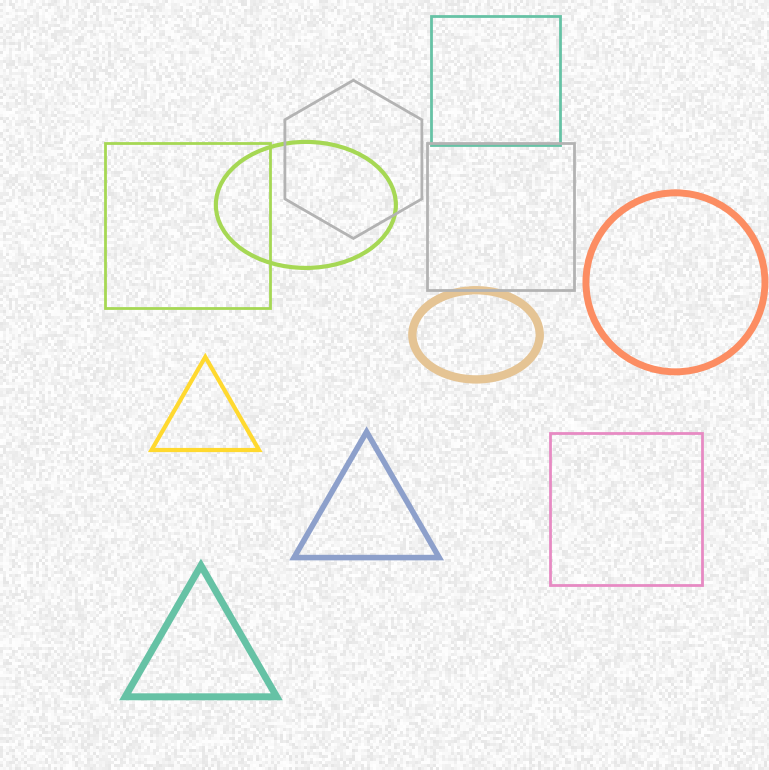[{"shape": "square", "thickness": 1, "radius": 0.42, "center": [0.644, 0.895]}, {"shape": "triangle", "thickness": 2.5, "radius": 0.57, "center": [0.261, 0.152]}, {"shape": "circle", "thickness": 2.5, "radius": 0.58, "center": [0.877, 0.633]}, {"shape": "triangle", "thickness": 2, "radius": 0.54, "center": [0.476, 0.33]}, {"shape": "square", "thickness": 1, "radius": 0.49, "center": [0.813, 0.338]}, {"shape": "oval", "thickness": 1.5, "radius": 0.58, "center": [0.397, 0.734]}, {"shape": "square", "thickness": 1, "radius": 0.54, "center": [0.244, 0.707]}, {"shape": "triangle", "thickness": 1.5, "radius": 0.4, "center": [0.267, 0.456]}, {"shape": "oval", "thickness": 3, "radius": 0.41, "center": [0.618, 0.565]}, {"shape": "square", "thickness": 1, "radius": 0.48, "center": [0.65, 0.719]}, {"shape": "hexagon", "thickness": 1, "radius": 0.51, "center": [0.459, 0.793]}]